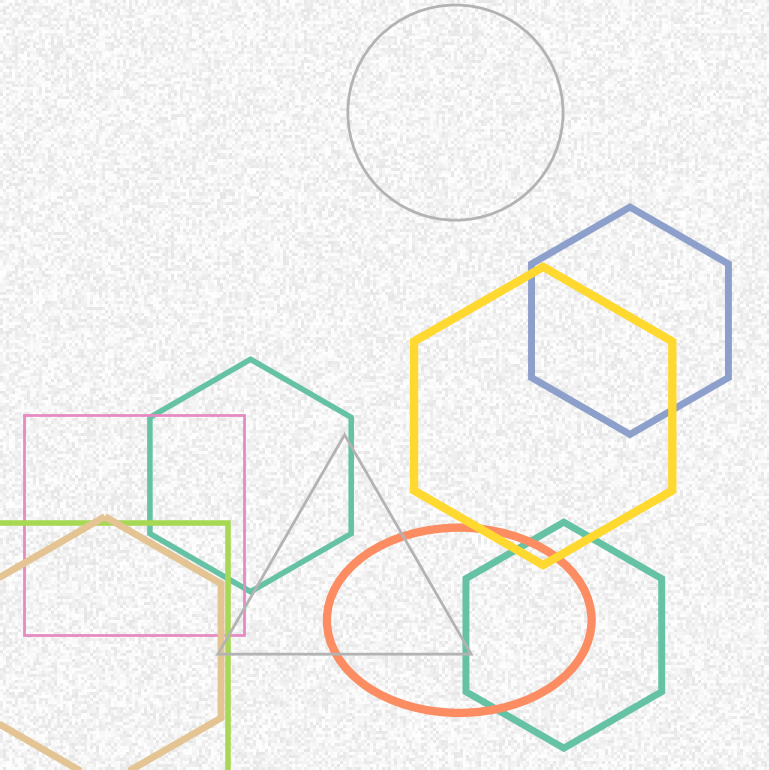[{"shape": "hexagon", "thickness": 2, "radius": 0.75, "center": [0.325, 0.382]}, {"shape": "hexagon", "thickness": 2.5, "radius": 0.73, "center": [0.732, 0.175]}, {"shape": "oval", "thickness": 3, "radius": 0.86, "center": [0.596, 0.194]}, {"shape": "hexagon", "thickness": 2.5, "radius": 0.74, "center": [0.818, 0.583]}, {"shape": "square", "thickness": 1, "radius": 0.72, "center": [0.174, 0.318]}, {"shape": "square", "thickness": 2, "radius": 0.85, "center": [0.126, 0.151]}, {"shape": "hexagon", "thickness": 3, "radius": 0.97, "center": [0.705, 0.46]}, {"shape": "hexagon", "thickness": 2.5, "radius": 0.87, "center": [0.136, 0.155]}, {"shape": "triangle", "thickness": 1, "radius": 0.95, "center": [0.448, 0.245]}, {"shape": "circle", "thickness": 1, "radius": 0.7, "center": [0.591, 0.854]}]